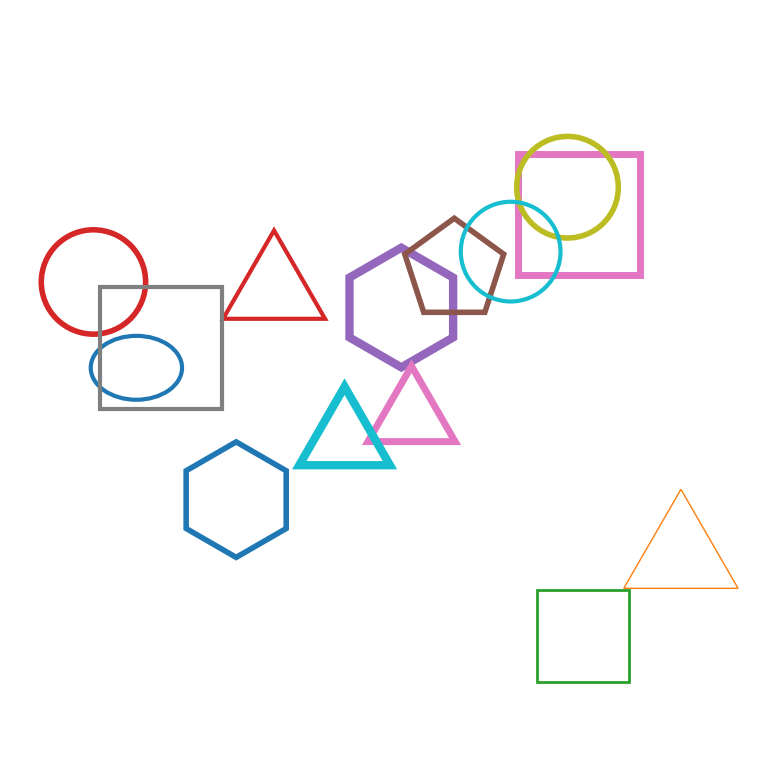[{"shape": "hexagon", "thickness": 2, "radius": 0.37, "center": [0.307, 0.351]}, {"shape": "oval", "thickness": 1.5, "radius": 0.3, "center": [0.177, 0.522]}, {"shape": "triangle", "thickness": 0.5, "radius": 0.43, "center": [0.884, 0.279]}, {"shape": "square", "thickness": 1, "radius": 0.3, "center": [0.757, 0.174]}, {"shape": "circle", "thickness": 2, "radius": 0.34, "center": [0.121, 0.634]}, {"shape": "triangle", "thickness": 1.5, "radius": 0.38, "center": [0.356, 0.624]}, {"shape": "hexagon", "thickness": 3, "radius": 0.39, "center": [0.521, 0.601]}, {"shape": "pentagon", "thickness": 2, "radius": 0.34, "center": [0.59, 0.649]}, {"shape": "triangle", "thickness": 2.5, "radius": 0.33, "center": [0.534, 0.459]}, {"shape": "square", "thickness": 2.5, "radius": 0.39, "center": [0.752, 0.722]}, {"shape": "square", "thickness": 1.5, "radius": 0.39, "center": [0.209, 0.548]}, {"shape": "circle", "thickness": 2, "radius": 0.33, "center": [0.737, 0.757]}, {"shape": "circle", "thickness": 1.5, "radius": 0.32, "center": [0.663, 0.673]}, {"shape": "triangle", "thickness": 3, "radius": 0.34, "center": [0.448, 0.43]}]